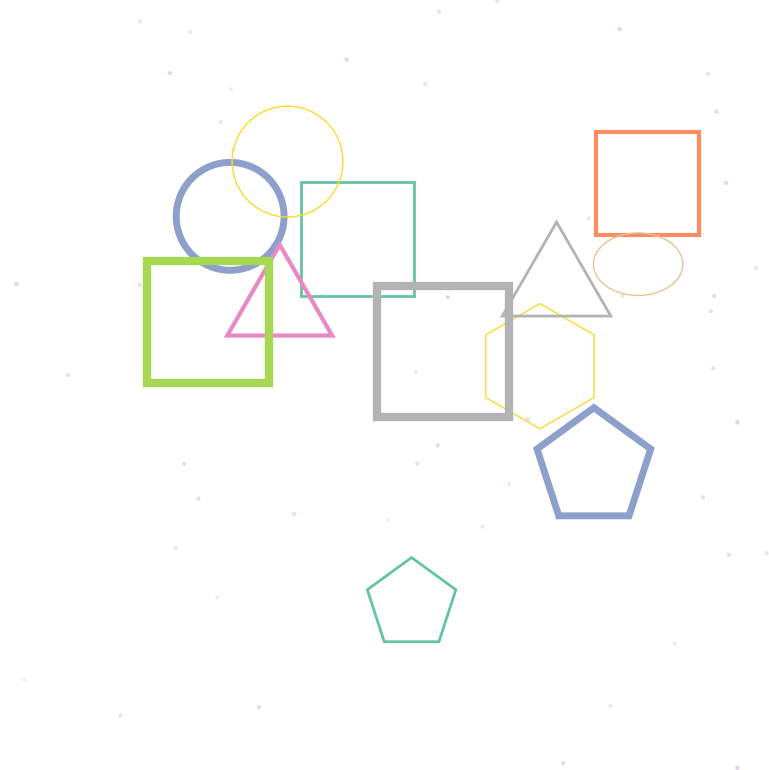[{"shape": "square", "thickness": 1, "radius": 0.37, "center": [0.464, 0.69]}, {"shape": "pentagon", "thickness": 1, "radius": 0.3, "center": [0.535, 0.215]}, {"shape": "square", "thickness": 1.5, "radius": 0.33, "center": [0.841, 0.762]}, {"shape": "circle", "thickness": 2.5, "radius": 0.35, "center": [0.299, 0.719]}, {"shape": "pentagon", "thickness": 2.5, "radius": 0.39, "center": [0.771, 0.393]}, {"shape": "triangle", "thickness": 1.5, "radius": 0.39, "center": [0.363, 0.604]}, {"shape": "square", "thickness": 3, "radius": 0.4, "center": [0.27, 0.582]}, {"shape": "hexagon", "thickness": 0.5, "radius": 0.41, "center": [0.701, 0.524]}, {"shape": "circle", "thickness": 0.5, "radius": 0.36, "center": [0.373, 0.79]}, {"shape": "oval", "thickness": 0.5, "radius": 0.29, "center": [0.829, 0.657]}, {"shape": "triangle", "thickness": 1, "radius": 0.41, "center": [0.723, 0.63]}, {"shape": "square", "thickness": 3, "radius": 0.43, "center": [0.575, 0.544]}]